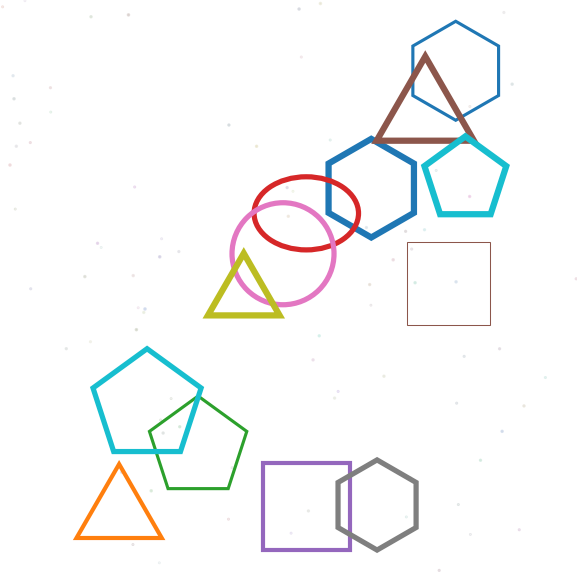[{"shape": "hexagon", "thickness": 1.5, "radius": 0.43, "center": [0.789, 0.877]}, {"shape": "hexagon", "thickness": 3, "radius": 0.43, "center": [0.643, 0.673]}, {"shape": "triangle", "thickness": 2, "radius": 0.43, "center": [0.206, 0.11]}, {"shape": "pentagon", "thickness": 1.5, "radius": 0.44, "center": [0.343, 0.225]}, {"shape": "oval", "thickness": 2.5, "radius": 0.45, "center": [0.53, 0.63]}, {"shape": "square", "thickness": 2, "radius": 0.38, "center": [0.531, 0.122]}, {"shape": "triangle", "thickness": 3, "radius": 0.49, "center": [0.736, 0.804]}, {"shape": "square", "thickness": 0.5, "radius": 0.36, "center": [0.776, 0.508]}, {"shape": "circle", "thickness": 2.5, "radius": 0.44, "center": [0.49, 0.56]}, {"shape": "hexagon", "thickness": 2.5, "radius": 0.39, "center": [0.653, 0.125]}, {"shape": "triangle", "thickness": 3, "radius": 0.36, "center": [0.422, 0.489]}, {"shape": "pentagon", "thickness": 2.5, "radius": 0.49, "center": [0.255, 0.297]}, {"shape": "pentagon", "thickness": 3, "radius": 0.37, "center": [0.806, 0.688]}]